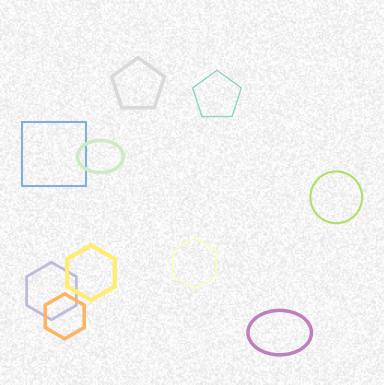[{"shape": "pentagon", "thickness": 1, "radius": 0.33, "center": [0.564, 0.751]}, {"shape": "hexagon", "thickness": 1, "radius": 0.33, "center": [0.505, 0.316]}, {"shape": "hexagon", "thickness": 2, "radius": 0.37, "center": [0.134, 0.244]}, {"shape": "square", "thickness": 1.5, "radius": 0.42, "center": [0.141, 0.6]}, {"shape": "hexagon", "thickness": 2.5, "radius": 0.29, "center": [0.168, 0.178]}, {"shape": "circle", "thickness": 1.5, "radius": 0.34, "center": [0.873, 0.488]}, {"shape": "pentagon", "thickness": 2.5, "radius": 0.36, "center": [0.359, 0.779]}, {"shape": "oval", "thickness": 2.5, "radius": 0.41, "center": [0.727, 0.136]}, {"shape": "oval", "thickness": 2.5, "radius": 0.3, "center": [0.261, 0.594]}, {"shape": "hexagon", "thickness": 3, "radius": 0.36, "center": [0.236, 0.292]}]